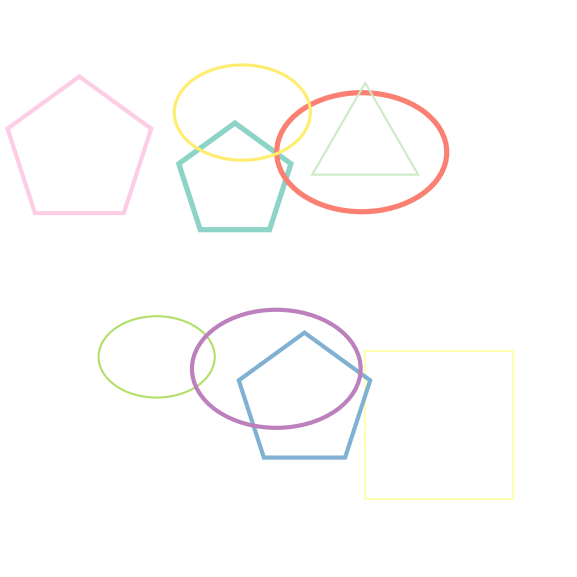[{"shape": "pentagon", "thickness": 2.5, "radius": 0.51, "center": [0.407, 0.684]}, {"shape": "square", "thickness": 1, "radius": 0.64, "center": [0.76, 0.263]}, {"shape": "oval", "thickness": 2.5, "radius": 0.74, "center": [0.626, 0.736]}, {"shape": "pentagon", "thickness": 2, "radius": 0.6, "center": [0.527, 0.304]}, {"shape": "oval", "thickness": 1, "radius": 0.5, "center": [0.271, 0.381]}, {"shape": "pentagon", "thickness": 2, "radius": 0.65, "center": [0.137, 0.736]}, {"shape": "oval", "thickness": 2, "radius": 0.73, "center": [0.478, 0.361]}, {"shape": "triangle", "thickness": 1, "radius": 0.53, "center": [0.632, 0.75]}, {"shape": "oval", "thickness": 1.5, "radius": 0.59, "center": [0.42, 0.804]}]